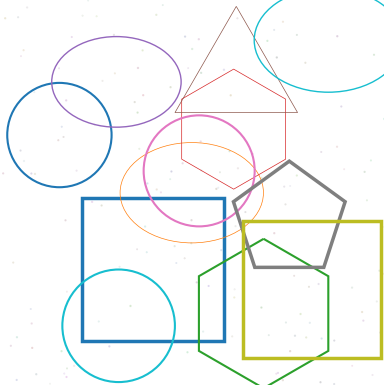[{"shape": "square", "thickness": 2.5, "radius": 0.92, "center": [0.398, 0.3]}, {"shape": "circle", "thickness": 1.5, "radius": 0.68, "center": [0.154, 0.649]}, {"shape": "oval", "thickness": 0.5, "radius": 0.93, "center": [0.498, 0.499]}, {"shape": "hexagon", "thickness": 1.5, "radius": 0.97, "center": [0.685, 0.186]}, {"shape": "hexagon", "thickness": 0.5, "radius": 0.78, "center": [0.607, 0.665]}, {"shape": "oval", "thickness": 1, "radius": 0.84, "center": [0.302, 0.787]}, {"shape": "triangle", "thickness": 0.5, "radius": 0.92, "center": [0.614, 0.8]}, {"shape": "circle", "thickness": 1.5, "radius": 0.72, "center": [0.517, 0.556]}, {"shape": "pentagon", "thickness": 2.5, "radius": 0.76, "center": [0.751, 0.429]}, {"shape": "square", "thickness": 2.5, "radius": 0.89, "center": [0.81, 0.249]}, {"shape": "circle", "thickness": 1.5, "radius": 0.73, "center": [0.308, 0.154]}, {"shape": "oval", "thickness": 1, "radius": 0.96, "center": [0.853, 0.895]}]